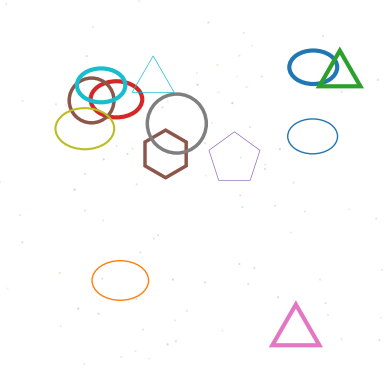[{"shape": "oval", "thickness": 3, "radius": 0.31, "center": [0.814, 0.825]}, {"shape": "oval", "thickness": 1, "radius": 0.32, "center": [0.812, 0.646]}, {"shape": "oval", "thickness": 1, "radius": 0.37, "center": [0.312, 0.271]}, {"shape": "triangle", "thickness": 3, "radius": 0.31, "center": [0.883, 0.807]}, {"shape": "oval", "thickness": 3, "radius": 0.34, "center": [0.302, 0.742]}, {"shape": "pentagon", "thickness": 0.5, "radius": 0.35, "center": [0.609, 0.588]}, {"shape": "hexagon", "thickness": 2.5, "radius": 0.31, "center": [0.43, 0.6]}, {"shape": "circle", "thickness": 2.5, "radius": 0.29, "center": [0.238, 0.739]}, {"shape": "triangle", "thickness": 3, "radius": 0.35, "center": [0.768, 0.139]}, {"shape": "circle", "thickness": 2.5, "radius": 0.38, "center": [0.459, 0.679]}, {"shape": "oval", "thickness": 1.5, "radius": 0.38, "center": [0.22, 0.666]}, {"shape": "oval", "thickness": 3, "radius": 0.31, "center": [0.263, 0.778]}, {"shape": "triangle", "thickness": 0.5, "radius": 0.32, "center": [0.398, 0.792]}]